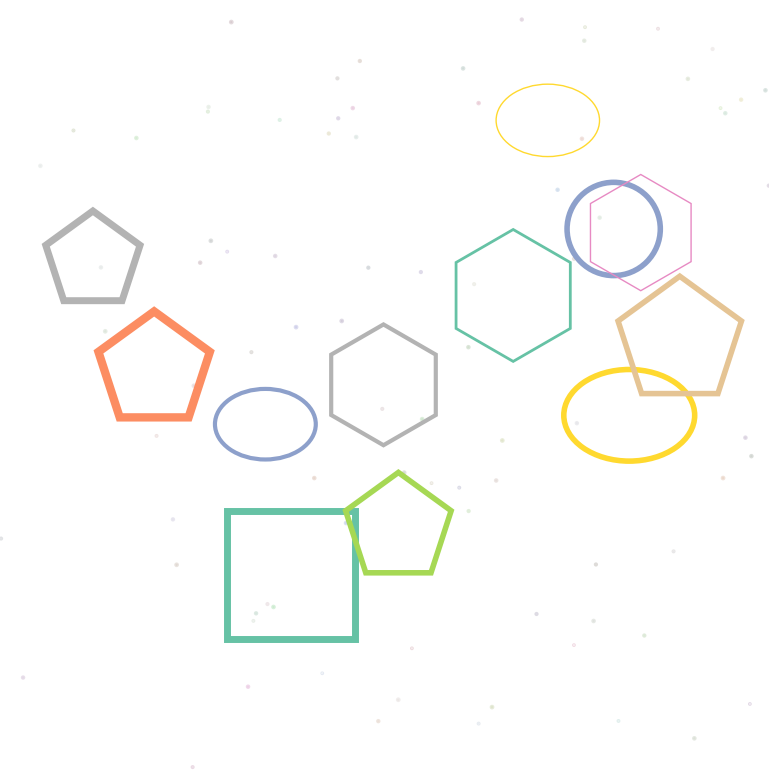[{"shape": "hexagon", "thickness": 1, "radius": 0.43, "center": [0.666, 0.616]}, {"shape": "square", "thickness": 2.5, "radius": 0.42, "center": [0.378, 0.253]}, {"shape": "pentagon", "thickness": 3, "radius": 0.38, "center": [0.2, 0.52]}, {"shape": "circle", "thickness": 2, "radius": 0.3, "center": [0.797, 0.703]}, {"shape": "oval", "thickness": 1.5, "radius": 0.33, "center": [0.345, 0.449]}, {"shape": "hexagon", "thickness": 0.5, "radius": 0.38, "center": [0.832, 0.698]}, {"shape": "pentagon", "thickness": 2, "radius": 0.36, "center": [0.517, 0.314]}, {"shape": "oval", "thickness": 0.5, "radius": 0.34, "center": [0.711, 0.844]}, {"shape": "oval", "thickness": 2, "radius": 0.42, "center": [0.817, 0.461]}, {"shape": "pentagon", "thickness": 2, "radius": 0.42, "center": [0.883, 0.557]}, {"shape": "hexagon", "thickness": 1.5, "radius": 0.39, "center": [0.498, 0.5]}, {"shape": "pentagon", "thickness": 2.5, "radius": 0.32, "center": [0.121, 0.662]}]